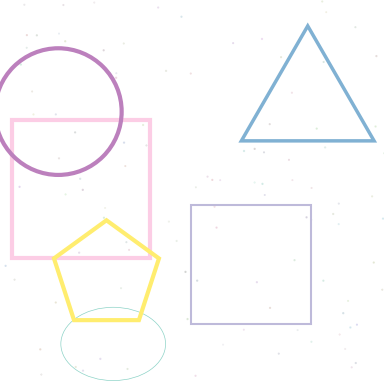[{"shape": "oval", "thickness": 0.5, "radius": 0.68, "center": [0.294, 0.107]}, {"shape": "square", "thickness": 1.5, "radius": 0.78, "center": [0.653, 0.313]}, {"shape": "triangle", "thickness": 2.5, "radius": 0.99, "center": [0.799, 0.734]}, {"shape": "square", "thickness": 3, "radius": 0.89, "center": [0.21, 0.509]}, {"shape": "circle", "thickness": 3, "radius": 0.82, "center": [0.151, 0.71]}, {"shape": "pentagon", "thickness": 3, "radius": 0.72, "center": [0.277, 0.284]}]